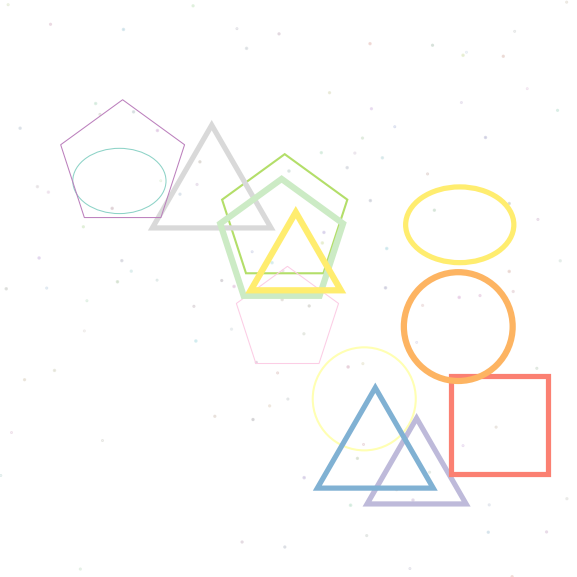[{"shape": "oval", "thickness": 0.5, "radius": 0.4, "center": [0.207, 0.686]}, {"shape": "circle", "thickness": 1, "radius": 0.45, "center": [0.631, 0.308]}, {"shape": "triangle", "thickness": 2.5, "radius": 0.49, "center": [0.721, 0.176]}, {"shape": "square", "thickness": 2.5, "radius": 0.42, "center": [0.865, 0.263]}, {"shape": "triangle", "thickness": 2.5, "radius": 0.58, "center": [0.65, 0.212]}, {"shape": "circle", "thickness": 3, "radius": 0.47, "center": [0.794, 0.434]}, {"shape": "pentagon", "thickness": 1, "radius": 0.57, "center": [0.493, 0.618]}, {"shape": "pentagon", "thickness": 0.5, "radius": 0.47, "center": [0.498, 0.445]}, {"shape": "triangle", "thickness": 2.5, "radius": 0.59, "center": [0.367, 0.664]}, {"shape": "pentagon", "thickness": 0.5, "radius": 0.56, "center": [0.212, 0.714]}, {"shape": "pentagon", "thickness": 3, "radius": 0.56, "center": [0.488, 0.577]}, {"shape": "triangle", "thickness": 3, "radius": 0.45, "center": [0.512, 0.541]}, {"shape": "oval", "thickness": 2.5, "radius": 0.47, "center": [0.796, 0.61]}]